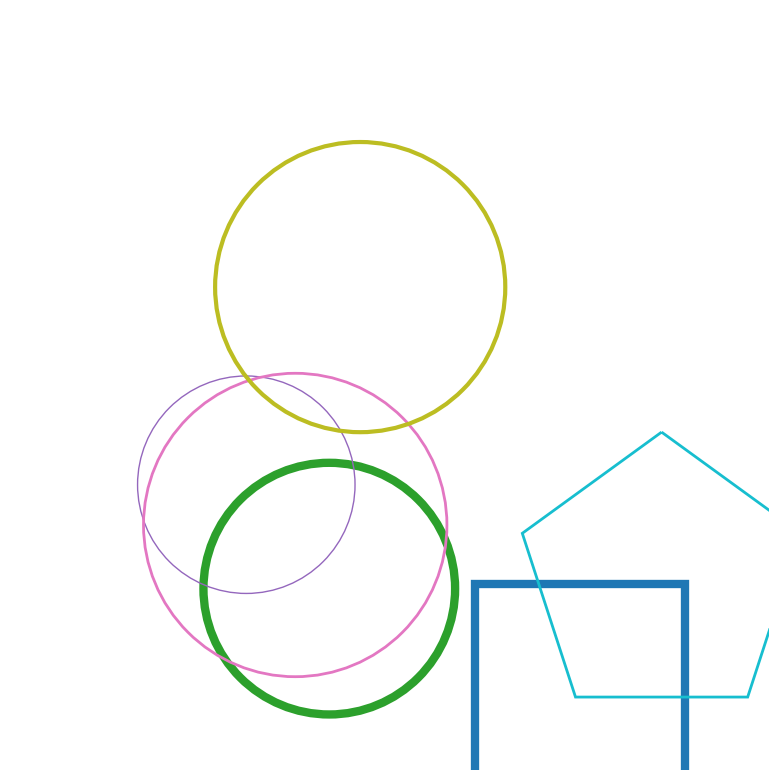[{"shape": "square", "thickness": 3, "radius": 0.68, "center": [0.753, 0.105]}, {"shape": "circle", "thickness": 3, "radius": 0.82, "center": [0.428, 0.236]}, {"shape": "circle", "thickness": 0.5, "radius": 0.71, "center": [0.32, 0.371]}, {"shape": "circle", "thickness": 1, "radius": 0.99, "center": [0.383, 0.318]}, {"shape": "circle", "thickness": 1.5, "radius": 0.94, "center": [0.468, 0.627]}, {"shape": "pentagon", "thickness": 1, "radius": 0.95, "center": [0.859, 0.249]}]